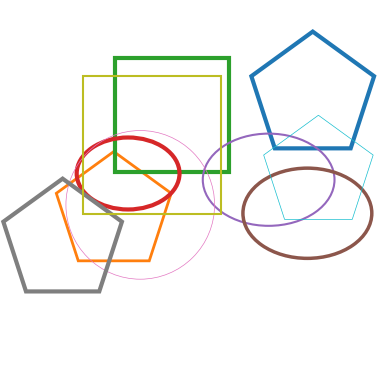[{"shape": "pentagon", "thickness": 3, "radius": 0.84, "center": [0.812, 0.75]}, {"shape": "pentagon", "thickness": 2, "radius": 0.78, "center": [0.295, 0.449]}, {"shape": "square", "thickness": 3, "radius": 0.74, "center": [0.446, 0.702]}, {"shape": "oval", "thickness": 3, "radius": 0.67, "center": [0.333, 0.549]}, {"shape": "oval", "thickness": 1.5, "radius": 0.86, "center": [0.698, 0.533]}, {"shape": "oval", "thickness": 2.5, "radius": 0.84, "center": [0.798, 0.446]}, {"shape": "circle", "thickness": 0.5, "radius": 0.97, "center": [0.364, 0.468]}, {"shape": "pentagon", "thickness": 3, "radius": 0.81, "center": [0.163, 0.374]}, {"shape": "square", "thickness": 1.5, "radius": 0.89, "center": [0.394, 0.623]}, {"shape": "pentagon", "thickness": 0.5, "radius": 0.75, "center": [0.827, 0.551]}]